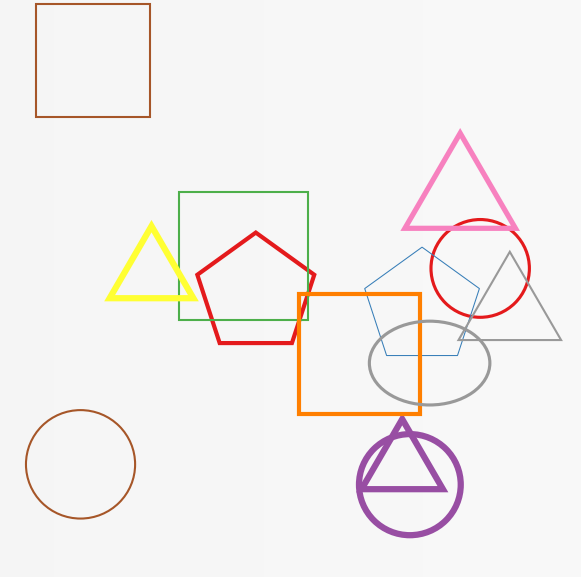[{"shape": "pentagon", "thickness": 2, "radius": 0.53, "center": [0.44, 0.491]}, {"shape": "circle", "thickness": 1.5, "radius": 0.42, "center": [0.826, 0.534]}, {"shape": "pentagon", "thickness": 0.5, "radius": 0.52, "center": [0.726, 0.467]}, {"shape": "square", "thickness": 1, "radius": 0.56, "center": [0.419, 0.556]}, {"shape": "triangle", "thickness": 3, "radius": 0.4, "center": [0.692, 0.192]}, {"shape": "circle", "thickness": 3, "radius": 0.44, "center": [0.705, 0.16]}, {"shape": "square", "thickness": 2, "radius": 0.52, "center": [0.618, 0.386]}, {"shape": "triangle", "thickness": 3, "radius": 0.42, "center": [0.261, 0.524]}, {"shape": "square", "thickness": 1, "radius": 0.49, "center": [0.16, 0.894]}, {"shape": "circle", "thickness": 1, "radius": 0.47, "center": [0.139, 0.195]}, {"shape": "triangle", "thickness": 2.5, "radius": 0.55, "center": [0.792, 0.659]}, {"shape": "triangle", "thickness": 1, "radius": 0.51, "center": [0.877, 0.461]}, {"shape": "oval", "thickness": 1.5, "radius": 0.52, "center": [0.739, 0.37]}]